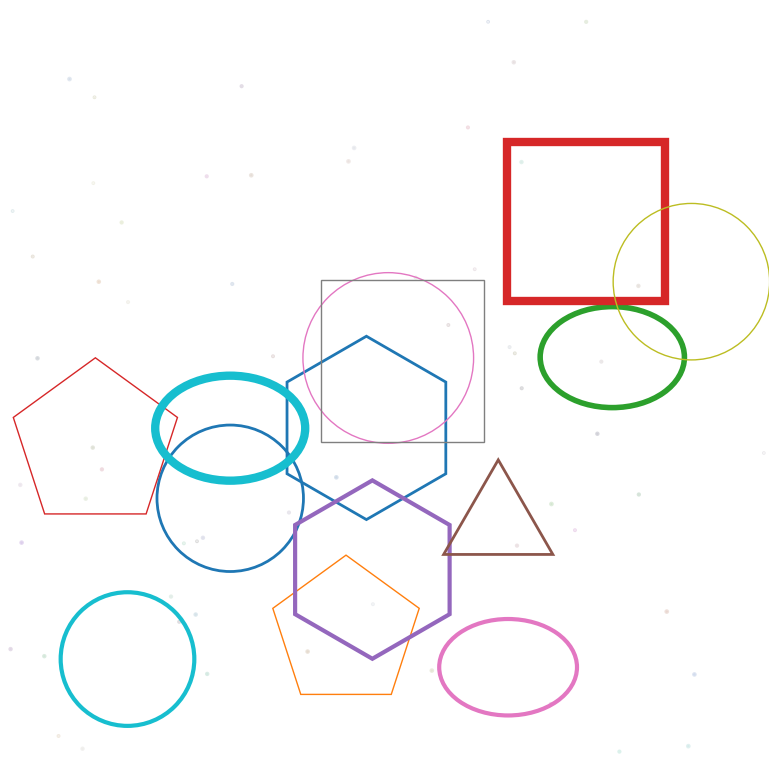[{"shape": "hexagon", "thickness": 1, "radius": 0.6, "center": [0.476, 0.444]}, {"shape": "circle", "thickness": 1, "radius": 0.48, "center": [0.299, 0.353]}, {"shape": "pentagon", "thickness": 0.5, "radius": 0.5, "center": [0.449, 0.179]}, {"shape": "oval", "thickness": 2, "radius": 0.47, "center": [0.795, 0.536]}, {"shape": "square", "thickness": 3, "radius": 0.51, "center": [0.761, 0.712]}, {"shape": "pentagon", "thickness": 0.5, "radius": 0.56, "center": [0.124, 0.423]}, {"shape": "hexagon", "thickness": 1.5, "radius": 0.58, "center": [0.484, 0.26]}, {"shape": "triangle", "thickness": 1, "radius": 0.41, "center": [0.647, 0.321]}, {"shape": "circle", "thickness": 0.5, "radius": 0.55, "center": [0.504, 0.535]}, {"shape": "oval", "thickness": 1.5, "radius": 0.45, "center": [0.66, 0.133]}, {"shape": "square", "thickness": 0.5, "radius": 0.53, "center": [0.522, 0.531]}, {"shape": "circle", "thickness": 0.5, "radius": 0.51, "center": [0.898, 0.634]}, {"shape": "oval", "thickness": 3, "radius": 0.49, "center": [0.299, 0.444]}, {"shape": "circle", "thickness": 1.5, "radius": 0.43, "center": [0.166, 0.144]}]